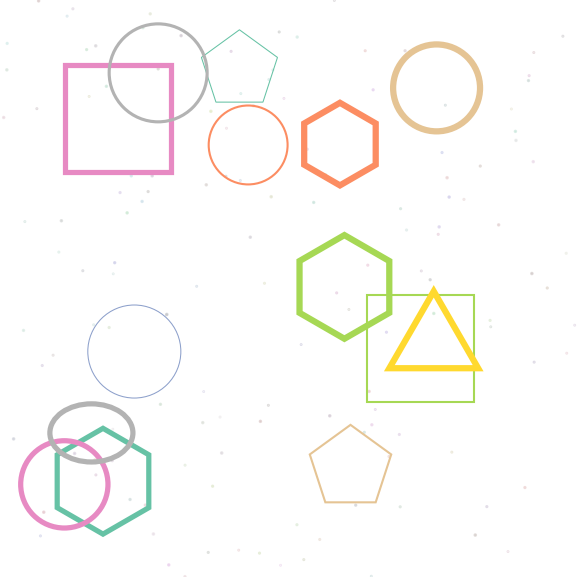[{"shape": "pentagon", "thickness": 0.5, "radius": 0.35, "center": [0.415, 0.878]}, {"shape": "hexagon", "thickness": 2.5, "radius": 0.46, "center": [0.178, 0.166]}, {"shape": "hexagon", "thickness": 3, "radius": 0.36, "center": [0.589, 0.75]}, {"shape": "circle", "thickness": 1, "radius": 0.34, "center": [0.43, 0.748]}, {"shape": "circle", "thickness": 0.5, "radius": 0.4, "center": [0.233, 0.39]}, {"shape": "square", "thickness": 2.5, "radius": 0.46, "center": [0.204, 0.794]}, {"shape": "circle", "thickness": 2.5, "radius": 0.38, "center": [0.111, 0.16]}, {"shape": "square", "thickness": 1, "radius": 0.46, "center": [0.728, 0.396]}, {"shape": "hexagon", "thickness": 3, "radius": 0.45, "center": [0.596, 0.502]}, {"shape": "triangle", "thickness": 3, "radius": 0.44, "center": [0.751, 0.406]}, {"shape": "circle", "thickness": 3, "radius": 0.38, "center": [0.756, 0.847]}, {"shape": "pentagon", "thickness": 1, "radius": 0.37, "center": [0.607, 0.189]}, {"shape": "circle", "thickness": 1.5, "radius": 0.42, "center": [0.274, 0.873]}, {"shape": "oval", "thickness": 2.5, "radius": 0.36, "center": [0.158, 0.25]}]